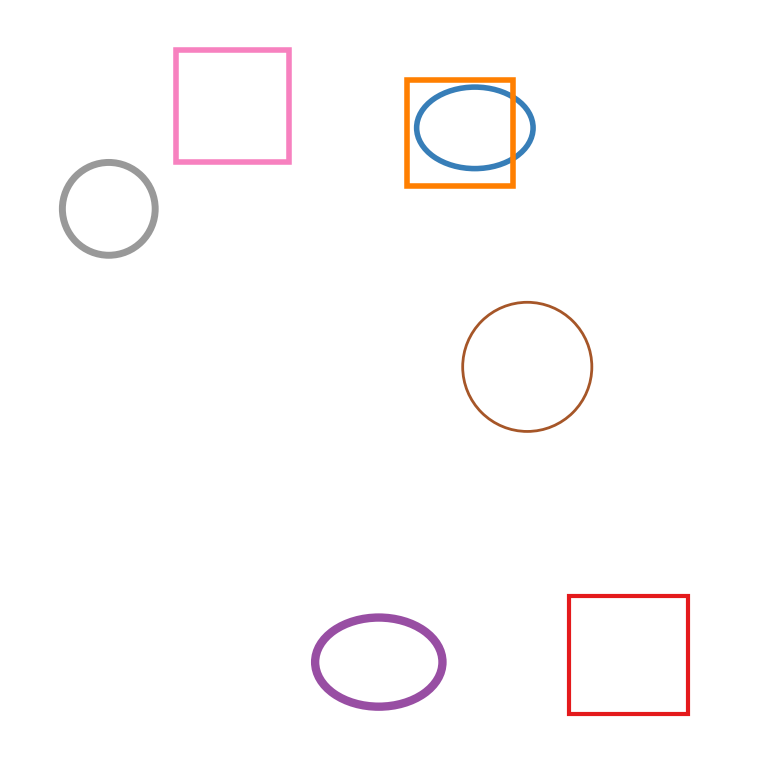[{"shape": "square", "thickness": 1.5, "radius": 0.38, "center": [0.816, 0.149]}, {"shape": "oval", "thickness": 2, "radius": 0.38, "center": [0.617, 0.834]}, {"shape": "oval", "thickness": 3, "radius": 0.41, "center": [0.492, 0.14]}, {"shape": "square", "thickness": 2, "radius": 0.34, "center": [0.598, 0.827]}, {"shape": "circle", "thickness": 1, "radius": 0.42, "center": [0.685, 0.524]}, {"shape": "square", "thickness": 2, "radius": 0.36, "center": [0.302, 0.862]}, {"shape": "circle", "thickness": 2.5, "radius": 0.3, "center": [0.141, 0.729]}]